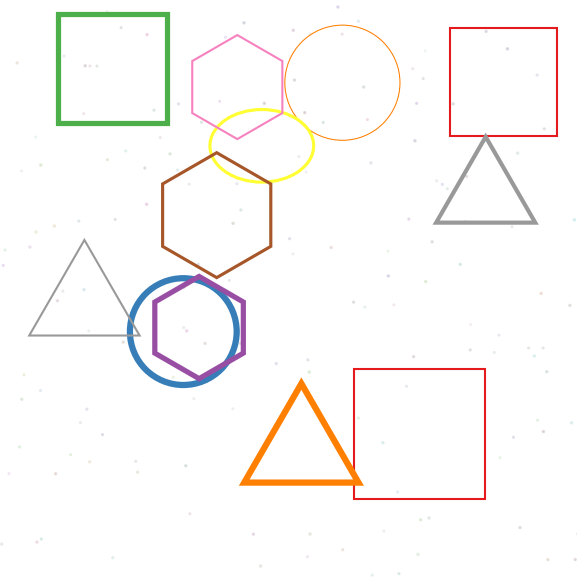[{"shape": "square", "thickness": 1, "radius": 0.57, "center": [0.726, 0.248]}, {"shape": "square", "thickness": 1, "radius": 0.46, "center": [0.872, 0.857]}, {"shape": "circle", "thickness": 3, "radius": 0.46, "center": [0.317, 0.425]}, {"shape": "square", "thickness": 2.5, "radius": 0.48, "center": [0.195, 0.881]}, {"shape": "hexagon", "thickness": 2.5, "radius": 0.44, "center": [0.345, 0.432]}, {"shape": "triangle", "thickness": 3, "radius": 0.57, "center": [0.522, 0.221]}, {"shape": "circle", "thickness": 0.5, "radius": 0.5, "center": [0.593, 0.856]}, {"shape": "oval", "thickness": 1.5, "radius": 0.45, "center": [0.453, 0.747]}, {"shape": "hexagon", "thickness": 1.5, "radius": 0.54, "center": [0.375, 0.627]}, {"shape": "hexagon", "thickness": 1, "radius": 0.45, "center": [0.411, 0.848]}, {"shape": "triangle", "thickness": 1, "radius": 0.55, "center": [0.146, 0.473]}, {"shape": "triangle", "thickness": 2, "radius": 0.5, "center": [0.841, 0.663]}]